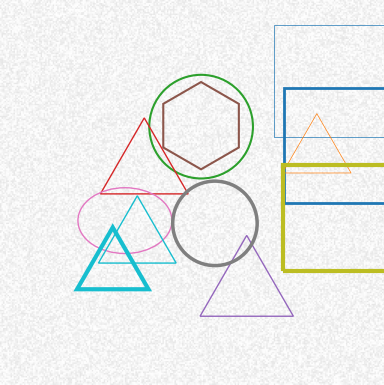[{"shape": "square", "thickness": 2, "radius": 0.75, "center": [0.888, 0.622]}, {"shape": "square", "thickness": 0.5, "radius": 0.73, "center": [0.858, 0.789]}, {"shape": "triangle", "thickness": 0.5, "radius": 0.51, "center": [0.823, 0.602]}, {"shape": "circle", "thickness": 1.5, "radius": 0.67, "center": [0.522, 0.671]}, {"shape": "triangle", "thickness": 1, "radius": 0.66, "center": [0.375, 0.562]}, {"shape": "triangle", "thickness": 1, "radius": 0.7, "center": [0.641, 0.249]}, {"shape": "hexagon", "thickness": 1.5, "radius": 0.57, "center": [0.522, 0.674]}, {"shape": "oval", "thickness": 1, "radius": 0.61, "center": [0.324, 0.427]}, {"shape": "circle", "thickness": 2.5, "radius": 0.55, "center": [0.558, 0.42]}, {"shape": "square", "thickness": 3, "radius": 0.69, "center": [0.872, 0.434]}, {"shape": "triangle", "thickness": 1, "radius": 0.58, "center": [0.357, 0.375]}, {"shape": "triangle", "thickness": 3, "radius": 0.54, "center": [0.293, 0.302]}]